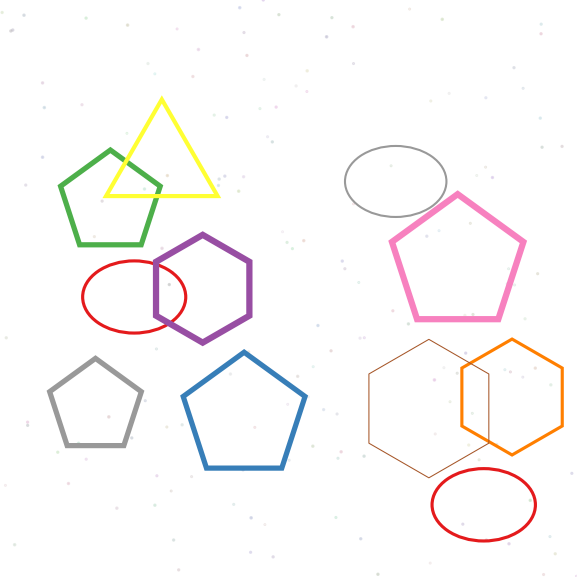[{"shape": "oval", "thickness": 1.5, "radius": 0.45, "center": [0.232, 0.485]}, {"shape": "oval", "thickness": 1.5, "radius": 0.45, "center": [0.838, 0.125]}, {"shape": "pentagon", "thickness": 2.5, "radius": 0.55, "center": [0.423, 0.278]}, {"shape": "pentagon", "thickness": 2.5, "radius": 0.45, "center": [0.191, 0.649]}, {"shape": "hexagon", "thickness": 3, "radius": 0.47, "center": [0.351, 0.499]}, {"shape": "hexagon", "thickness": 1.5, "radius": 0.5, "center": [0.887, 0.312]}, {"shape": "triangle", "thickness": 2, "radius": 0.56, "center": [0.28, 0.715]}, {"shape": "hexagon", "thickness": 0.5, "radius": 0.6, "center": [0.743, 0.292]}, {"shape": "pentagon", "thickness": 3, "radius": 0.6, "center": [0.793, 0.543]}, {"shape": "pentagon", "thickness": 2.5, "radius": 0.42, "center": [0.165, 0.295]}, {"shape": "oval", "thickness": 1, "radius": 0.44, "center": [0.685, 0.685]}]